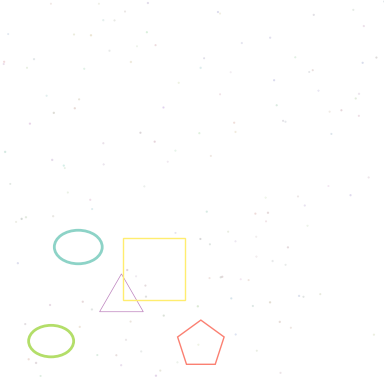[{"shape": "oval", "thickness": 2, "radius": 0.31, "center": [0.203, 0.358]}, {"shape": "pentagon", "thickness": 1, "radius": 0.32, "center": [0.522, 0.105]}, {"shape": "oval", "thickness": 2, "radius": 0.29, "center": [0.133, 0.114]}, {"shape": "triangle", "thickness": 0.5, "radius": 0.33, "center": [0.315, 0.223]}, {"shape": "square", "thickness": 1, "radius": 0.4, "center": [0.4, 0.301]}]